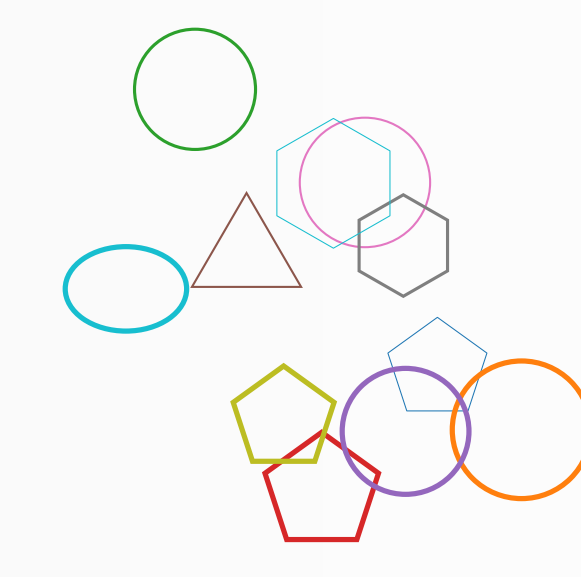[{"shape": "pentagon", "thickness": 0.5, "radius": 0.45, "center": [0.753, 0.36]}, {"shape": "circle", "thickness": 2.5, "radius": 0.6, "center": [0.897, 0.255]}, {"shape": "circle", "thickness": 1.5, "radius": 0.52, "center": [0.336, 0.844]}, {"shape": "pentagon", "thickness": 2.5, "radius": 0.51, "center": [0.554, 0.148]}, {"shape": "circle", "thickness": 2.5, "radius": 0.55, "center": [0.698, 0.252]}, {"shape": "triangle", "thickness": 1, "radius": 0.54, "center": [0.424, 0.557]}, {"shape": "circle", "thickness": 1, "radius": 0.56, "center": [0.628, 0.683]}, {"shape": "hexagon", "thickness": 1.5, "radius": 0.44, "center": [0.694, 0.574]}, {"shape": "pentagon", "thickness": 2.5, "radius": 0.46, "center": [0.488, 0.274]}, {"shape": "hexagon", "thickness": 0.5, "radius": 0.56, "center": [0.574, 0.682]}, {"shape": "oval", "thickness": 2.5, "radius": 0.52, "center": [0.217, 0.499]}]